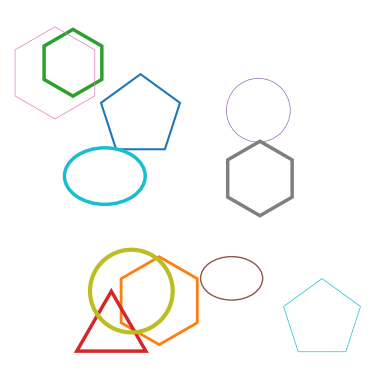[{"shape": "pentagon", "thickness": 1.5, "radius": 0.54, "center": [0.365, 0.7]}, {"shape": "hexagon", "thickness": 2, "radius": 0.57, "center": [0.414, 0.219]}, {"shape": "hexagon", "thickness": 2.5, "radius": 0.43, "center": [0.19, 0.837]}, {"shape": "triangle", "thickness": 2.5, "radius": 0.52, "center": [0.289, 0.14]}, {"shape": "circle", "thickness": 0.5, "radius": 0.41, "center": [0.671, 0.714]}, {"shape": "oval", "thickness": 1, "radius": 0.4, "center": [0.602, 0.277]}, {"shape": "hexagon", "thickness": 0.5, "radius": 0.6, "center": [0.143, 0.811]}, {"shape": "hexagon", "thickness": 2.5, "radius": 0.48, "center": [0.675, 0.536]}, {"shape": "circle", "thickness": 3, "radius": 0.54, "center": [0.341, 0.244]}, {"shape": "pentagon", "thickness": 0.5, "radius": 0.53, "center": [0.836, 0.171]}, {"shape": "oval", "thickness": 2.5, "radius": 0.52, "center": [0.272, 0.543]}]